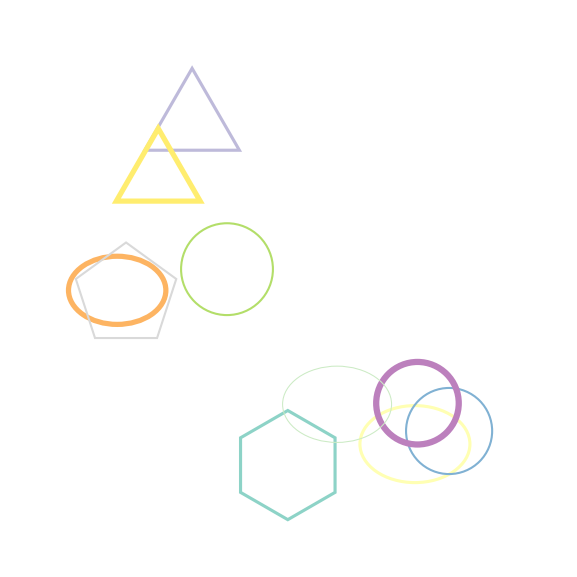[{"shape": "hexagon", "thickness": 1.5, "radius": 0.47, "center": [0.498, 0.194]}, {"shape": "oval", "thickness": 1.5, "radius": 0.48, "center": [0.718, 0.23]}, {"shape": "triangle", "thickness": 1.5, "radius": 0.47, "center": [0.333, 0.786]}, {"shape": "circle", "thickness": 1, "radius": 0.37, "center": [0.778, 0.253]}, {"shape": "oval", "thickness": 2.5, "radius": 0.42, "center": [0.203, 0.496]}, {"shape": "circle", "thickness": 1, "radius": 0.4, "center": [0.393, 0.533]}, {"shape": "pentagon", "thickness": 1, "radius": 0.46, "center": [0.218, 0.488]}, {"shape": "circle", "thickness": 3, "radius": 0.36, "center": [0.723, 0.301]}, {"shape": "oval", "thickness": 0.5, "radius": 0.47, "center": [0.584, 0.299]}, {"shape": "triangle", "thickness": 2.5, "radius": 0.42, "center": [0.274, 0.693]}]